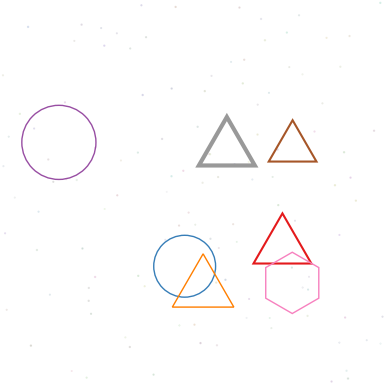[{"shape": "triangle", "thickness": 1.5, "radius": 0.43, "center": [0.734, 0.359]}, {"shape": "circle", "thickness": 1, "radius": 0.4, "center": [0.48, 0.308]}, {"shape": "circle", "thickness": 1, "radius": 0.48, "center": [0.153, 0.63]}, {"shape": "triangle", "thickness": 1, "radius": 0.46, "center": [0.528, 0.248]}, {"shape": "triangle", "thickness": 1.5, "radius": 0.36, "center": [0.76, 0.616]}, {"shape": "hexagon", "thickness": 1, "radius": 0.4, "center": [0.759, 0.265]}, {"shape": "triangle", "thickness": 3, "radius": 0.42, "center": [0.589, 0.612]}]